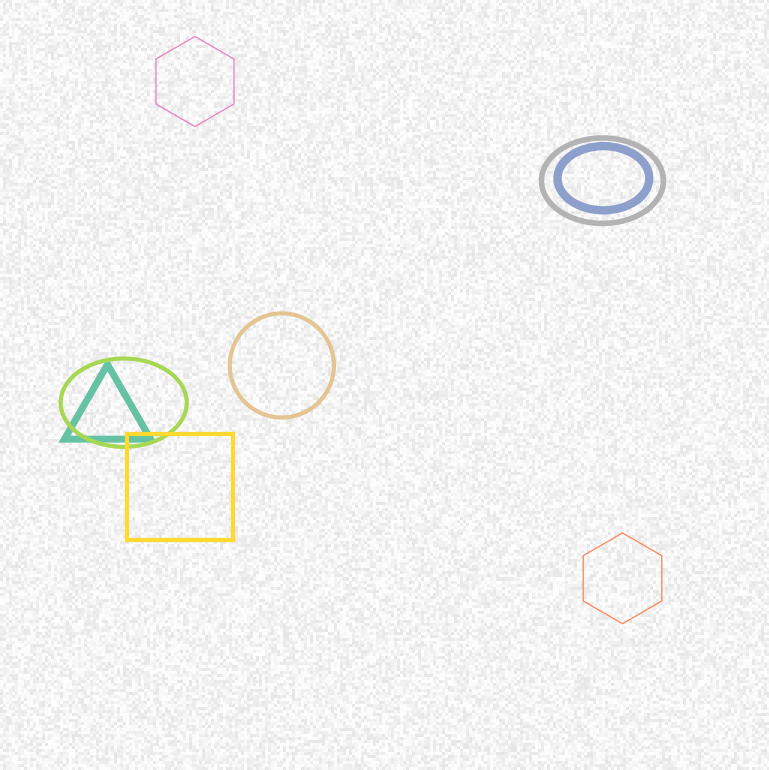[{"shape": "triangle", "thickness": 2.5, "radius": 0.32, "center": [0.14, 0.462]}, {"shape": "hexagon", "thickness": 0.5, "radius": 0.29, "center": [0.808, 0.249]}, {"shape": "oval", "thickness": 3, "radius": 0.3, "center": [0.784, 0.769]}, {"shape": "hexagon", "thickness": 0.5, "radius": 0.29, "center": [0.253, 0.894]}, {"shape": "oval", "thickness": 1.5, "radius": 0.41, "center": [0.161, 0.477]}, {"shape": "square", "thickness": 1.5, "radius": 0.34, "center": [0.234, 0.368]}, {"shape": "circle", "thickness": 1.5, "radius": 0.34, "center": [0.366, 0.525]}, {"shape": "oval", "thickness": 2, "radius": 0.4, "center": [0.782, 0.765]}]